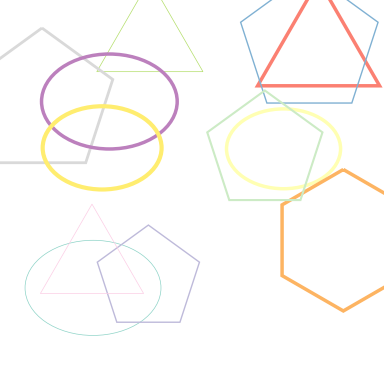[{"shape": "oval", "thickness": 0.5, "radius": 0.88, "center": [0.242, 0.252]}, {"shape": "oval", "thickness": 2.5, "radius": 0.74, "center": [0.736, 0.613]}, {"shape": "pentagon", "thickness": 1, "radius": 0.7, "center": [0.385, 0.276]}, {"shape": "triangle", "thickness": 2.5, "radius": 0.91, "center": [0.828, 0.869]}, {"shape": "pentagon", "thickness": 1, "radius": 0.94, "center": [0.803, 0.884]}, {"shape": "hexagon", "thickness": 2.5, "radius": 0.92, "center": [0.892, 0.376]}, {"shape": "triangle", "thickness": 0.5, "radius": 0.8, "center": [0.389, 0.893]}, {"shape": "triangle", "thickness": 0.5, "radius": 0.77, "center": [0.239, 0.315]}, {"shape": "pentagon", "thickness": 2, "radius": 0.97, "center": [0.109, 0.734]}, {"shape": "oval", "thickness": 2.5, "radius": 0.88, "center": [0.284, 0.736]}, {"shape": "pentagon", "thickness": 1.5, "radius": 0.79, "center": [0.688, 0.608]}, {"shape": "oval", "thickness": 3, "radius": 0.77, "center": [0.265, 0.616]}]